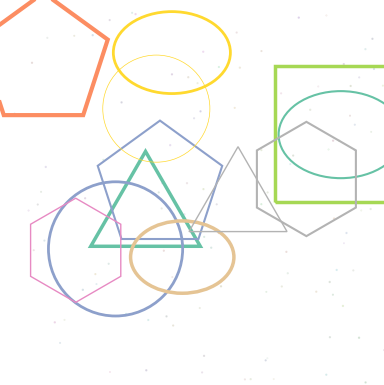[{"shape": "triangle", "thickness": 2.5, "radius": 0.82, "center": [0.378, 0.442]}, {"shape": "oval", "thickness": 1.5, "radius": 0.81, "center": [0.885, 0.65]}, {"shape": "pentagon", "thickness": 3, "radius": 0.88, "center": [0.113, 0.843]}, {"shape": "circle", "thickness": 2, "radius": 0.87, "center": [0.3, 0.354]}, {"shape": "pentagon", "thickness": 1.5, "radius": 0.85, "center": [0.416, 0.517]}, {"shape": "hexagon", "thickness": 1, "radius": 0.68, "center": [0.197, 0.35]}, {"shape": "square", "thickness": 2.5, "radius": 0.88, "center": [0.891, 0.653]}, {"shape": "oval", "thickness": 2, "radius": 0.76, "center": [0.446, 0.863]}, {"shape": "circle", "thickness": 0.5, "radius": 0.7, "center": [0.406, 0.718]}, {"shape": "oval", "thickness": 2.5, "radius": 0.67, "center": [0.473, 0.332]}, {"shape": "hexagon", "thickness": 1.5, "radius": 0.74, "center": [0.796, 0.535]}, {"shape": "triangle", "thickness": 1, "radius": 0.73, "center": [0.618, 0.472]}]